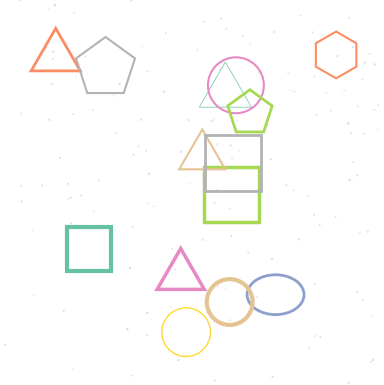[{"shape": "square", "thickness": 3, "radius": 0.29, "center": [0.231, 0.353]}, {"shape": "triangle", "thickness": 0.5, "radius": 0.39, "center": [0.585, 0.761]}, {"shape": "triangle", "thickness": 2, "radius": 0.37, "center": [0.145, 0.853]}, {"shape": "hexagon", "thickness": 1.5, "radius": 0.3, "center": [0.873, 0.857]}, {"shape": "oval", "thickness": 2, "radius": 0.37, "center": [0.716, 0.235]}, {"shape": "triangle", "thickness": 2.5, "radius": 0.35, "center": [0.469, 0.284]}, {"shape": "circle", "thickness": 1.5, "radius": 0.36, "center": [0.613, 0.778]}, {"shape": "square", "thickness": 2.5, "radius": 0.36, "center": [0.602, 0.496]}, {"shape": "pentagon", "thickness": 2, "radius": 0.3, "center": [0.649, 0.706]}, {"shape": "circle", "thickness": 1, "radius": 0.32, "center": [0.483, 0.137]}, {"shape": "circle", "thickness": 3, "radius": 0.3, "center": [0.597, 0.216]}, {"shape": "triangle", "thickness": 1.5, "radius": 0.35, "center": [0.525, 0.595]}, {"shape": "pentagon", "thickness": 1.5, "radius": 0.4, "center": [0.274, 0.823]}, {"shape": "square", "thickness": 2, "radius": 0.36, "center": [0.605, 0.576]}]